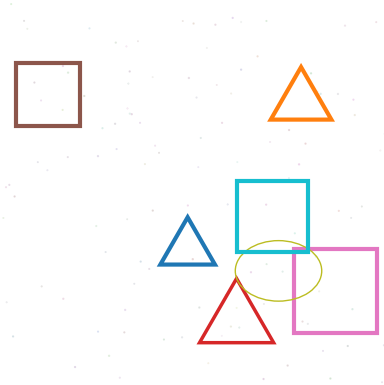[{"shape": "triangle", "thickness": 3, "radius": 0.41, "center": [0.487, 0.354]}, {"shape": "triangle", "thickness": 3, "radius": 0.45, "center": [0.782, 0.735]}, {"shape": "triangle", "thickness": 2.5, "radius": 0.56, "center": [0.614, 0.165]}, {"shape": "square", "thickness": 3, "radius": 0.41, "center": [0.125, 0.754]}, {"shape": "square", "thickness": 3, "radius": 0.54, "center": [0.872, 0.245]}, {"shape": "oval", "thickness": 1, "radius": 0.56, "center": [0.723, 0.296]}, {"shape": "square", "thickness": 3, "radius": 0.46, "center": [0.708, 0.437]}]